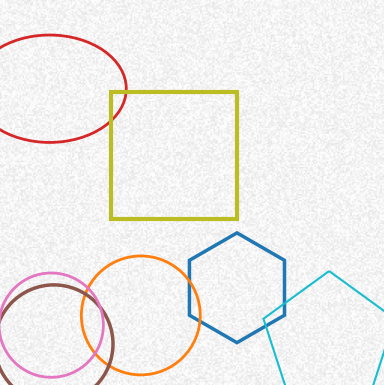[{"shape": "hexagon", "thickness": 2.5, "radius": 0.71, "center": [0.615, 0.253]}, {"shape": "circle", "thickness": 2, "radius": 0.77, "center": [0.366, 0.181]}, {"shape": "oval", "thickness": 2, "radius": 1.0, "center": [0.129, 0.77]}, {"shape": "circle", "thickness": 2.5, "radius": 0.77, "center": [0.14, 0.106]}, {"shape": "circle", "thickness": 2, "radius": 0.68, "center": [0.133, 0.155]}, {"shape": "square", "thickness": 3, "radius": 0.82, "center": [0.452, 0.596]}, {"shape": "pentagon", "thickness": 1.5, "radius": 0.9, "center": [0.855, 0.117]}]